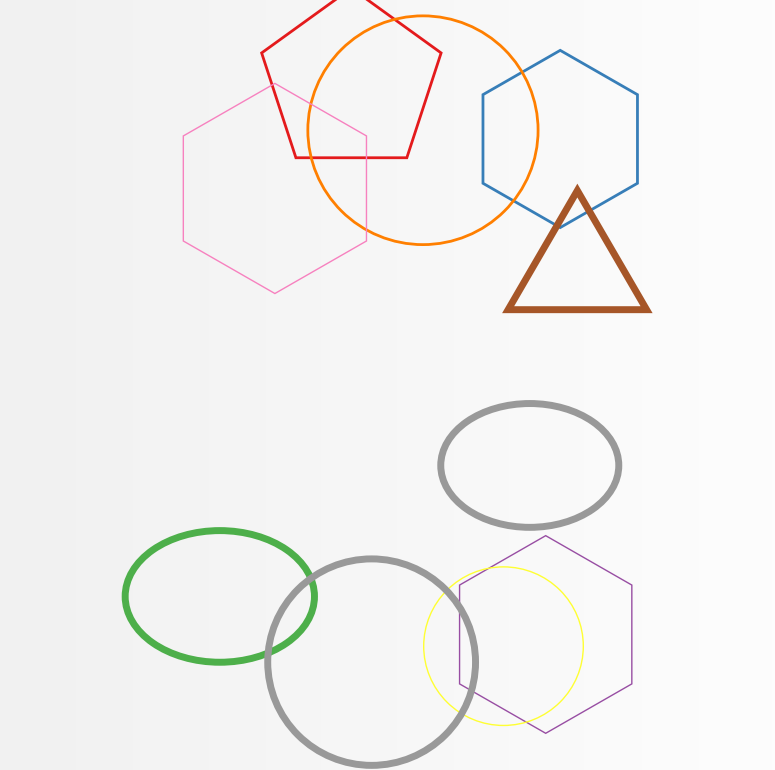[{"shape": "pentagon", "thickness": 1, "radius": 0.61, "center": [0.453, 0.894]}, {"shape": "hexagon", "thickness": 1, "radius": 0.58, "center": [0.723, 0.82]}, {"shape": "oval", "thickness": 2.5, "radius": 0.61, "center": [0.284, 0.225]}, {"shape": "hexagon", "thickness": 0.5, "radius": 0.64, "center": [0.704, 0.176]}, {"shape": "circle", "thickness": 1, "radius": 0.74, "center": [0.546, 0.831]}, {"shape": "circle", "thickness": 0.5, "radius": 0.51, "center": [0.65, 0.161]}, {"shape": "triangle", "thickness": 2.5, "radius": 0.52, "center": [0.745, 0.649]}, {"shape": "hexagon", "thickness": 0.5, "radius": 0.68, "center": [0.355, 0.755]}, {"shape": "oval", "thickness": 2.5, "radius": 0.57, "center": [0.684, 0.396]}, {"shape": "circle", "thickness": 2.5, "radius": 0.67, "center": [0.48, 0.14]}]